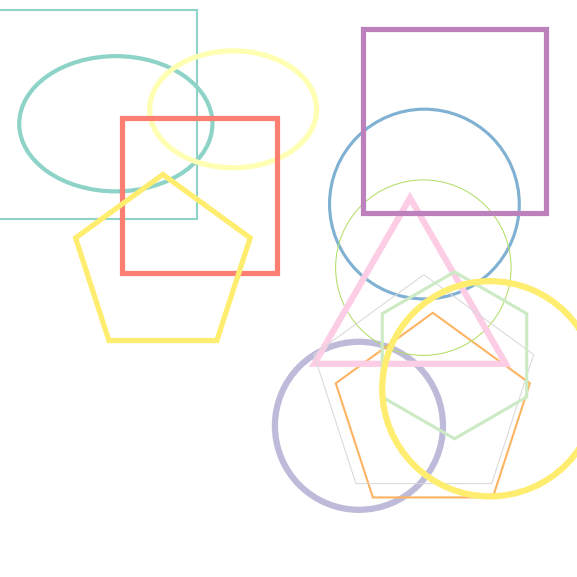[{"shape": "oval", "thickness": 2, "radius": 0.84, "center": [0.201, 0.785]}, {"shape": "square", "thickness": 1, "radius": 0.9, "center": [0.16, 0.801]}, {"shape": "oval", "thickness": 2.5, "radius": 0.72, "center": [0.404, 0.81]}, {"shape": "circle", "thickness": 3, "radius": 0.73, "center": [0.622, 0.262]}, {"shape": "square", "thickness": 2.5, "radius": 0.67, "center": [0.345, 0.66]}, {"shape": "circle", "thickness": 1.5, "radius": 0.82, "center": [0.735, 0.646]}, {"shape": "pentagon", "thickness": 1, "radius": 0.88, "center": [0.75, 0.281]}, {"shape": "circle", "thickness": 0.5, "radius": 0.76, "center": [0.733, 0.536]}, {"shape": "triangle", "thickness": 3, "radius": 0.96, "center": [0.71, 0.465]}, {"shape": "pentagon", "thickness": 0.5, "radius": 1.0, "center": [0.734, 0.324]}, {"shape": "square", "thickness": 2.5, "radius": 0.79, "center": [0.787, 0.789]}, {"shape": "hexagon", "thickness": 1.5, "radius": 0.72, "center": [0.787, 0.384]}, {"shape": "pentagon", "thickness": 2.5, "radius": 0.79, "center": [0.282, 0.538]}, {"shape": "circle", "thickness": 3, "radius": 0.93, "center": [0.848, 0.326]}]